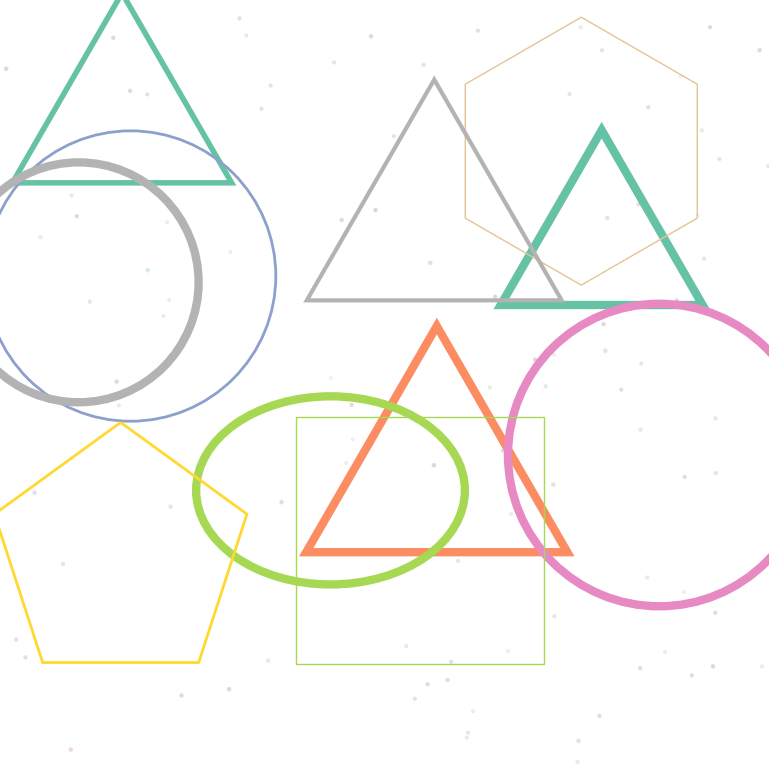[{"shape": "triangle", "thickness": 3, "radius": 0.76, "center": [0.781, 0.68]}, {"shape": "triangle", "thickness": 2, "radius": 0.82, "center": [0.158, 0.845]}, {"shape": "triangle", "thickness": 3, "radius": 0.98, "center": [0.567, 0.381]}, {"shape": "circle", "thickness": 1, "radius": 0.94, "center": [0.17, 0.642]}, {"shape": "circle", "thickness": 3, "radius": 0.98, "center": [0.856, 0.409]}, {"shape": "square", "thickness": 0.5, "radius": 0.8, "center": [0.545, 0.298]}, {"shape": "oval", "thickness": 3, "radius": 0.87, "center": [0.429, 0.363]}, {"shape": "pentagon", "thickness": 1, "radius": 0.86, "center": [0.157, 0.279]}, {"shape": "hexagon", "thickness": 0.5, "radius": 0.87, "center": [0.755, 0.804]}, {"shape": "triangle", "thickness": 1.5, "radius": 0.96, "center": [0.564, 0.706]}, {"shape": "circle", "thickness": 3, "radius": 0.78, "center": [0.102, 0.633]}]